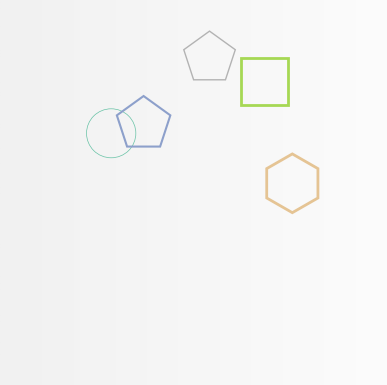[{"shape": "circle", "thickness": 0.5, "radius": 0.32, "center": [0.287, 0.654]}, {"shape": "pentagon", "thickness": 1.5, "radius": 0.36, "center": [0.371, 0.678]}, {"shape": "square", "thickness": 2, "radius": 0.3, "center": [0.682, 0.789]}, {"shape": "hexagon", "thickness": 2, "radius": 0.38, "center": [0.754, 0.524]}, {"shape": "pentagon", "thickness": 1, "radius": 0.35, "center": [0.541, 0.849]}]